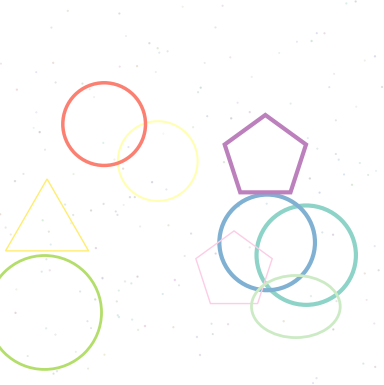[{"shape": "circle", "thickness": 3, "radius": 0.65, "center": [0.795, 0.337]}, {"shape": "circle", "thickness": 1.5, "radius": 0.52, "center": [0.41, 0.582]}, {"shape": "circle", "thickness": 2.5, "radius": 0.54, "center": [0.271, 0.678]}, {"shape": "circle", "thickness": 3, "radius": 0.62, "center": [0.694, 0.37]}, {"shape": "circle", "thickness": 2, "radius": 0.74, "center": [0.116, 0.188]}, {"shape": "pentagon", "thickness": 1, "radius": 0.52, "center": [0.608, 0.296]}, {"shape": "pentagon", "thickness": 3, "radius": 0.56, "center": [0.689, 0.59]}, {"shape": "oval", "thickness": 2, "radius": 0.58, "center": [0.768, 0.204]}, {"shape": "triangle", "thickness": 1, "radius": 0.62, "center": [0.122, 0.411]}]